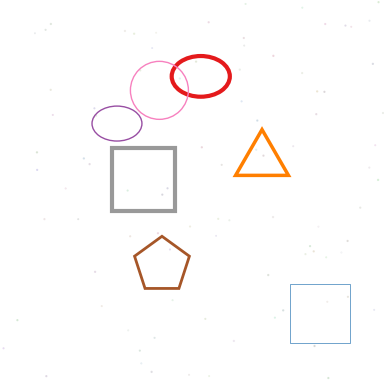[{"shape": "oval", "thickness": 3, "radius": 0.38, "center": [0.521, 0.802]}, {"shape": "square", "thickness": 0.5, "radius": 0.39, "center": [0.83, 0.186]}, {"shape": "oval", "thickness": 1, "radius": 0.32, "center": [0.304, 0.679]}, {"shape": "triangle", "thickness": 2.5, "radius": 0.4, "center": [0.681, 0.584]}, {"shape": "pentagon", "thickness": 2, "radius": 0.37, "center": [0.421, 0.311]}, {"shape": "circle", "thickness": 1, "radius": 0.38, "center": [0.414, 0.765]}, {"shape": "square", "thickness": 3, "radius": 0.41, "center": [0.373, 0.533]}]